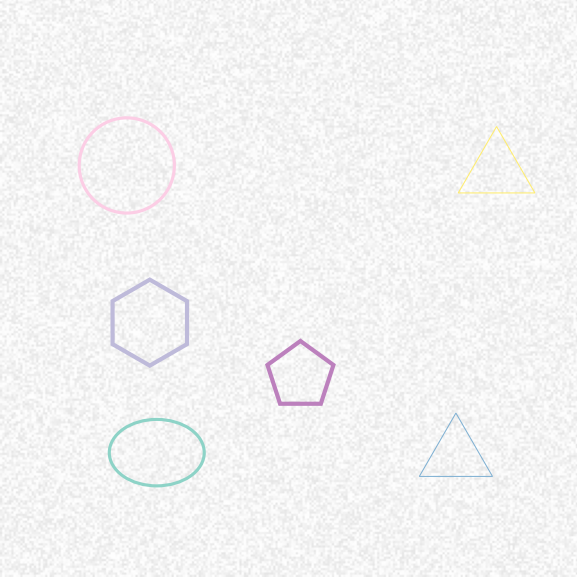[{"shape": "oval", "thickness": 1.5, "radius": 0.41, "center": [0.271, 0.215]}, {"shape": "hexagon", "thickness": 2, "radius": 0.37, "center": [0.259, 0.44]}, {"shape": "triangle", "thickness": 0.5, "radius": 0.37, "center": [0.789, 0.211]}, {"shape": "circle", "thickness": 1.5, "radius": 0.41, "center": [0.22, 0.713]}, {"shape": "pentagon", "thickness": 2, "radius": 0.3, "center": [0.52, 0.349]}, {"shape": "triangle", "thickness": 0.5, "radius": 0.38, "center": [0.86, 0.703]}]